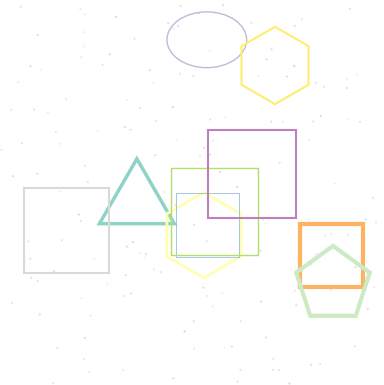[{"shape": "triangle", "thickness": 2.5, "radius": 0.56, "center": [0.356, 0.475]}, {"shape": "hexagon", "thickness": 2, "radius": 0.56, "center": [0.53, 0.389]}, {"shape": "oval", "thickness": 1, "radius": 0.52, "center": [0.537, 0.897]}, {"shape": "square", "thickness": 0.5, "radius": 0.41, "center": [0.539, 0.416]}, {"shape": "square", "thickness": 3, "radius": 0.41, "center": [0.86, 0.336]}, {"shape": "square", "thickness": 1, "radius": 0.56, "center": [0.557, 0.45]}, {"shape": "square", "thickness": 1.5, "radius": 0.56, "center": [0.172, 0.401]}, {"shape": "square", "thickness": 1.5, "radius": 0.57, "center": [0.655, 0.547]}, {"shape": "pentagon", "thickness": 3, "radius": 0.5, "center": [0.865, 0.261]}, {"shape": "hexagon", "thickness": 1.5, "radius": 0.5, "center": [0.714, 0.83]}]